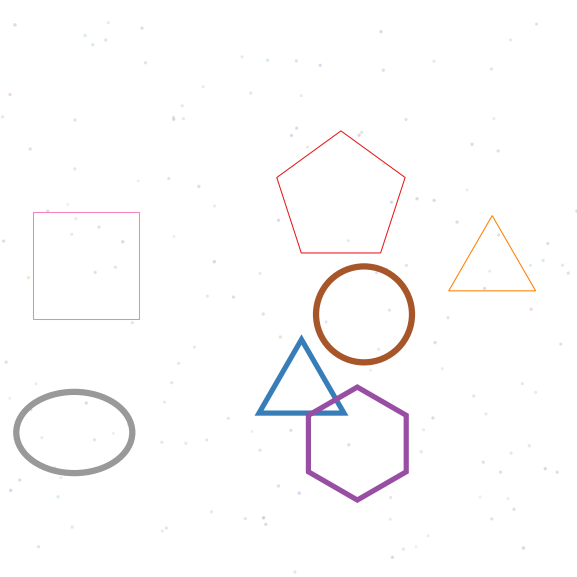[{"shape": "pentagon", "thickness": 0.5, "radius": 0.58, "center": [0.59, 0.656]}, {"shape": "triangle", "thickness": 2.5, "radius": 0.42, "center": [0.522, 0.326]}, {"shape": "hexagon", "thickness": 2.5, "radius": 0.49, "center": [0.619, 0.231]}, {"shape": "triangle", "thickness": 0.5, "radius": 0.43, "center": [0.852, 0.539]}, {"shape": "circle", "thickness": 3, "radius": 0.42, "center": [0.63, 0.455]}, {"shape": "square", "thickness": 0.5, "radius": 0.46, "center": [0.149, 0.539]}, {"shape": "oval", "thickness": 3, "radius": 0.5, "center": [0.129, 0.25]}]